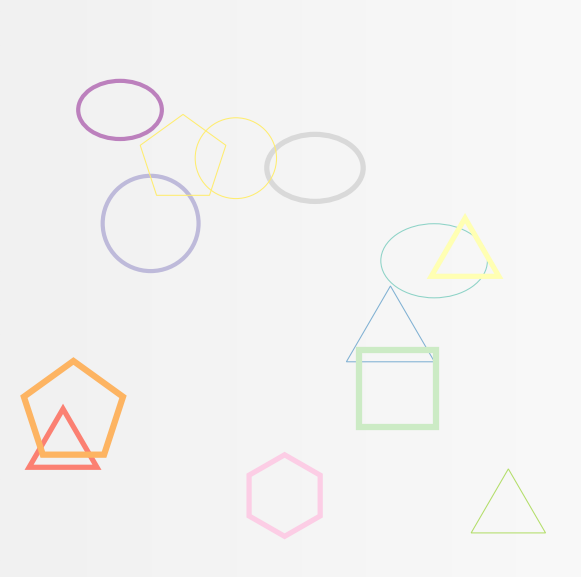[{"shape": "oval", "thickness": 0.5, "radius": 0.46, "center": [0.747, 0.548]}, {"shape": "triangle", "thickness": 2.5, "radius": 0.34, "center": [0.8, 0.554]}, {"shape": "circle", "thickness": 2, "radius": 0.41, "center": [0.259, 0.612]}, {"shape": "triangle", "thickness": 2.5, "radius": 0.34, "center": [0.108, 0.224]}, {"shape": "triangle", "thickness": 0.5, "radius": 0.44, "center": [0.672, 0.416]}, {"shape": "pentagon", "thickness": 3, "radius": 0.45, "center": [0.126, 0.284]}, {"shape": "triangle", "thickness": 0.5, "radius": 0.37, "center": [0.875, 0.113]}, {"shape": "hexagon", "thickness": 2.5, "radius": 0.35, "center": [0.49, 0.141]}, {"shape": "oval", "thickness": 2.5, "radius": 0.41, "center": [0.542, 0.708]}, {"shape": "oval", "thickness": 2, "radius": 0.36, "center": [0.206, 0.809]}, {"shape": "square", "thickness": 3, "radius": 0.33, "center": [0.684, 0.327]}, {"shape": "pentagon", "thickness": 0.5, "radius": 0.39, "center": [0.315, 0.724]}, {"shape": "circle", "thickness": 0.5, "radius": 0.35, "center": [0.406, 0.725]}]